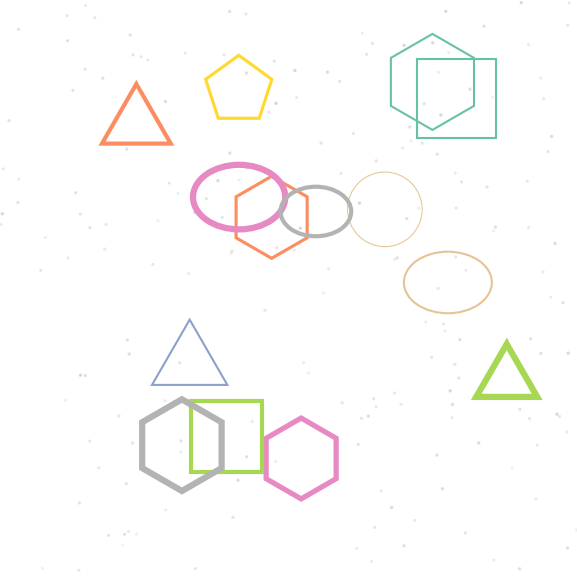[{"shape": "square", "thickness": 1, "radius": 0.34, "center": [0.79, 0.829]}, {"shape": "hexagon", "thickness": 1, "radius": 0.42, "center": [0.749, 0.857]}, {"shape": "triangle", "thickness": 2, "radius": 0.34, "center": [0.236, 0.785]}, {"shape": "hexagon", "thickness": 1.5, "radius": 0.36, "center": [0.47, 0.623]}, {"shape": "triangle", "thickness": 1, "radius": 0.38, "center": [0.328, 0.37]}, {"shape": "oval", "thickness": 3, "radius": 0.4, "center": [0.414, 0.658]}, {"shape": "hexagon", "thickness": 2.5, "radius": 0.35, "center": [0.521, 0.205]}, {"shape": "square", "thickness": 2, "radius": 0.31, "center": [0.393, 0.243]}, {"shape": "triangle", "thickness": 3, "radius": 0.31, "center": [0.877, 0.342]}, {"shape": "pentagon", "thickness": 1.5, "radius": 0.3, "center": [0.413, 0.843]}, {"shape": "oval", "thickness": 1, "radius": 0.38, "center": [0.776, 0.51]}, {"shape": "circle", "thickness": 0.5, "radius": 0.32, "center": [0.666, 0.637]}, {"shape": "hexagon", "thickness": 3, "radius": 0.4, "center": [0.315, 0.228]}, {"shape": "oval", "thickness": 2, "radius": 0.31, "center": [0.547, 0.633]}]